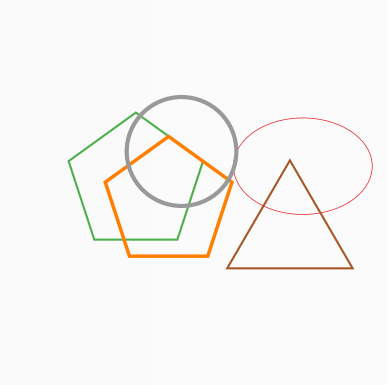[{"shape": "oval", "thickness": 0.5, "radius": 0.9, "center": [0.782, 0.568]}, {"shape": "pentagon", "thickness": 1.5, "radius": 0.91, "center": [0.351, 0.525]}, {"shape": "pentagon", "thickness": 2.5, "radius": 0.86, "center": [0.435, 0.474]}, {"shape": "triangle", "thickness": 1.5, "radius": 0.93, "center": [0.748, 0.396]}, {"shape": "circle", "thickness": 3, "radius": 0.71, "center": [0.468, 0.607]}]